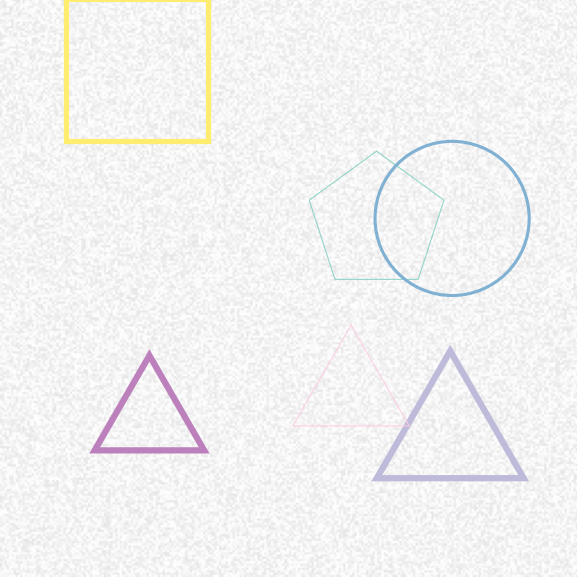[{"shape": "pentagon", "thickness": 0.5, "radius": 0.61, "center": [0.652, 0.615]}, {"shape": "triangle", "thickness": 3, "radius": 0.73, "center": [0.78, 0.244]}, {"shape": "circle", "thickness": 1.5, "radius": 0.67, "center": [0.783, 0.621]}, {"shape": "triangle", "thickness": 0.5, "radius": 0.58, "center": [0.608, 0.32]}, {"shape": "triangle", "thickness": 3, "radius": 0.55, "center": [0.259, 0.274]}, {"shape": "square", "thickness": 2.5, "radius": 0.61, "center": [0.237, 0.878]}]